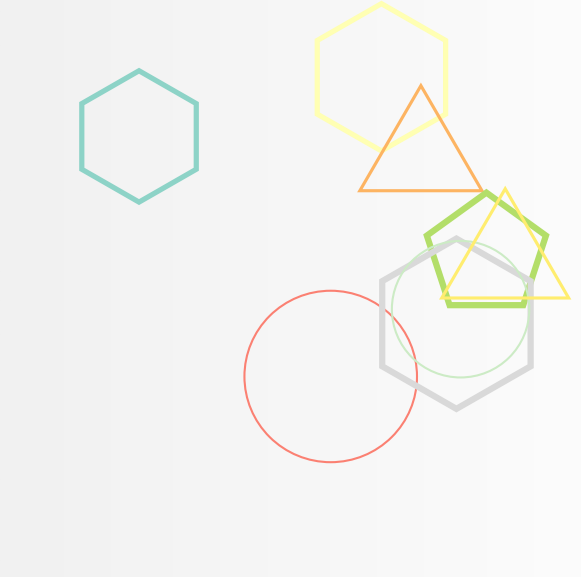[{"shape": "hexagon", "thickness": 2.5, "radius": 0.57, "center": [0.239, 0.763]}, {"shape": "hexagon", "thickness": 2.5, "radius": 0.64, "center": [0.656, 0.865]}, {"shape": "circle", "thickness": 1, "radius": 0.74, "center": [0.569, 0.347]}, {"shape": "triangle", "thickness": 1.5, "radius": 0.61, "center": [0.724, 0.73]}, {"shape": "pentagon", "thickness": 3, "radius": 0.54, "center": [0.837, 0.558]}, {"shape": "hexagon", "thickness": 3, "radius": 0.74, "center": [0.785, 0.439]}, {"shape": "circle", "thickness": 1, "radius": 0.59, "center": [0.792, 0.464]}, {"shape": "triangle", "thickness": 1.5, "radius": 0.63, "center": [0.869, 0.546]}]